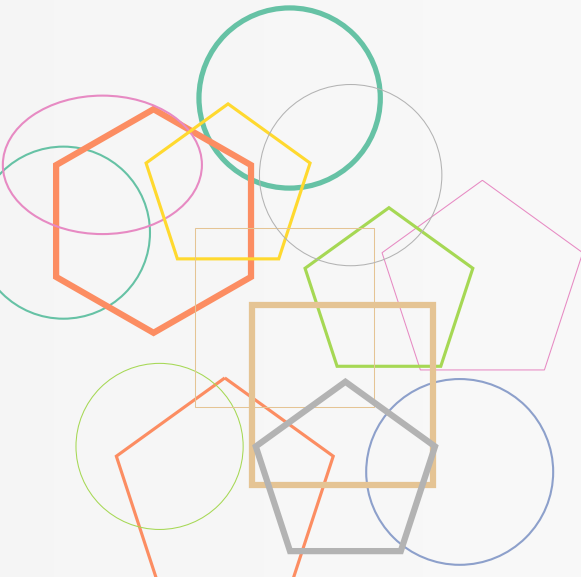[{"shape": "circle", "thickness": 2.5, "radius": 0.78, "center": [0.498, 0.829]}, {"shape": "circle", "thickness": 1, "radius": 0.74, "center": [0.109, 0.596]}, {"shape": "hexagon", "thickness": 3, "radius": 0.97, "center": [0.264, 0.616]}, {"shape": "pentagon", "thickness": 1.5, "radius": 0.98, "center": [0.387, 0.149]}, {"shape": "circle", "thickness": 1, "radius": 0.8, "center": [0.791, 0.182]}, {"shape": "pentagon", "thickness": 0.5, "radius": 0.91, "center": [0.83, 0.505]}, {"shape": "oval", "thickness": 1, "radius": 0.86, "center": [0.176, 0.714]}, {"shape": "pentagon", "thickness": 1.5, "radius": 0.76, "center": [0.669, 0.488]}, {"shape": "circle", "thickness": 0.5, "radius": 0.72, "center": [0.275, 0.226]}, {"shape": "pentagon", "thickness": 1.5, "radius": 0.74, "center": [0.392, 0.671]}, {"shape": "square", "thickness": 3, "radius": 0.78, "center": [0.589, 0.315]}, {"shape": "square", "thickness": 0.5, "radius": 0.77, "center": [0.489, 0.449]}, {"shape": "circle", "thickness": 0.5, "radius": 0.78, "center": [0.603, 0.696]}, {"shape": "pentagon", "thickness": 3, "radius": 0.81, "center": [0.594, 0.176]}]